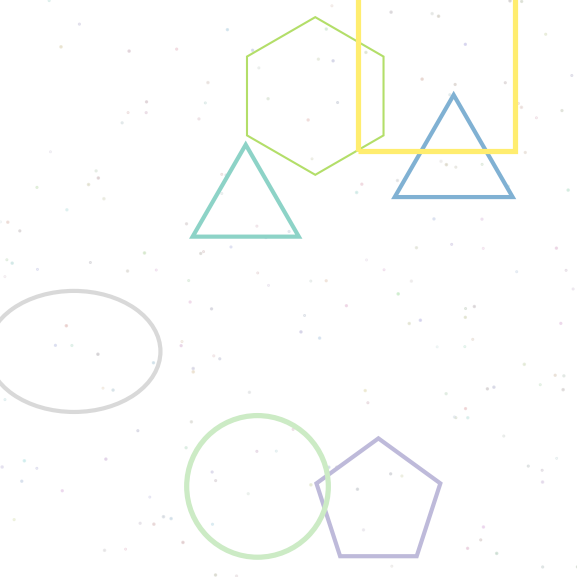[{"shape": "triangle", "thickness": 2, "radius": 0.53, "center": [0.425, 0.642]}, {"shape": "pentagon", "thickness": 2, "radius": 0.56, "center": [0.655, 0.127]}, {"shape": "triangle", "thickness": 2, "radius": 0.59, "center": [0.786, 0.717]}, {"shape": "hexagon", "thickness": 1, "radius": 0.68, "center": [0.546, 0.833]}, {"shape": "oval", "thickness": 2, "radius": 0.75, "center": [0.128, 0.391]}, {"shape": "circle", "thickness": 2.5, "radius": 0.61, "center": [0.446, 0.157]}, {"shape": "square", "thickness": 2.5, "radius": 0.68, "center": [0.756, 0.874]}]